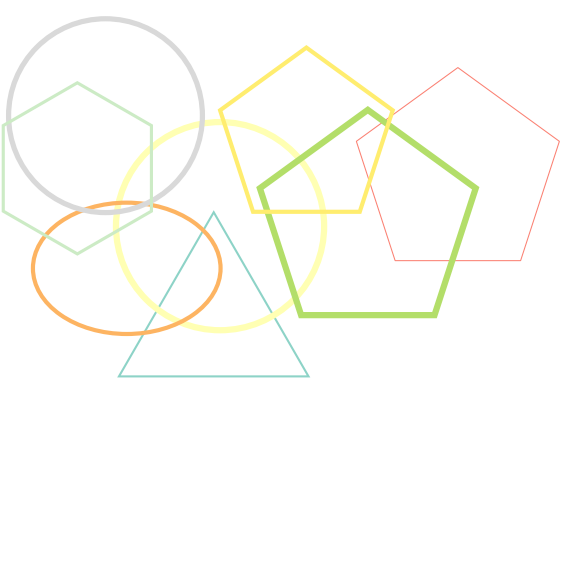[{"shape": "triangle", "thickness": 1, "radius": 0.95, "center": [0.37, 0.442]}, {"shape": "circle", "thickness": 3, "radius": 0.9, "center": [0.381, 0.608]}, {"shape": "pentagon", "thickness": 0.5, "radius": 0.92, "center": [0.793, 0.697]}, {"shape": "oval", "thickness": 2, "radius": 0.81, "center": [0.219, 0.534]}, {"shape": "pentagon", "thickness": 3, "radius": 0.98, "center": [0.637, 0.612]}, {"shape": "circle", "thickness": 2.5, "radius": 0.84, "center": [0.183, 0.799]}, {"shape": "hexagon", "thickness": 1.5, "radius": 0.74, "center": [0.134, 0.708]}, {"shape": "pentagon", "thickness": 2, "radius": 0.79, "center": [0.531, 0.76]}]